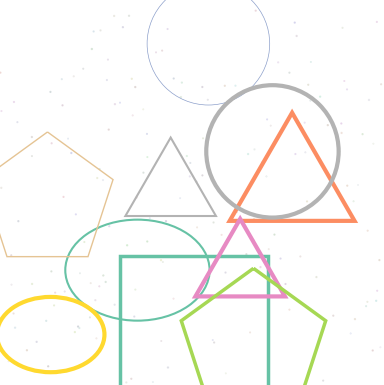[{"shape": "oval", "thickness": 1.5, "radius": 0.94, "center": [0.357, 0.298]}, {"shape": "square", "thickness": 2.5, "radius": 0.96, "center": [0.503, 0.143]}, {"shape": "triangle", "thickness": 3, "radius": 0.94, "center": [0.759, 0.52]}, {"shape": "circle", "thickness": 0.5, "radius": 0.8, "center": [0.541, 0.886]}, {"shape": "triangle", "thickness": 3, "radius": 0.67, "center": [0.624, 0.297]}, {"shape": "pentagon", "thickness": 2.5, "radius": 0.99, "center": [0.658, 0.106]}, {"shape": "oval", "thickness": 3, "radius": 0.7, "center": [0.132, 0.131]}, {"shape": "pentagon", "thickness": 1, "radius": 0.9, "center": [0.123, 0.478]}, {"shape": "circle", "thickness": 3, "radius": 0.86, "center": [0.708, 0.607]}, {"shape": "triangle", "thickness": 1.5, "radius": 0.68, "center": [0.443, 0.507]}]